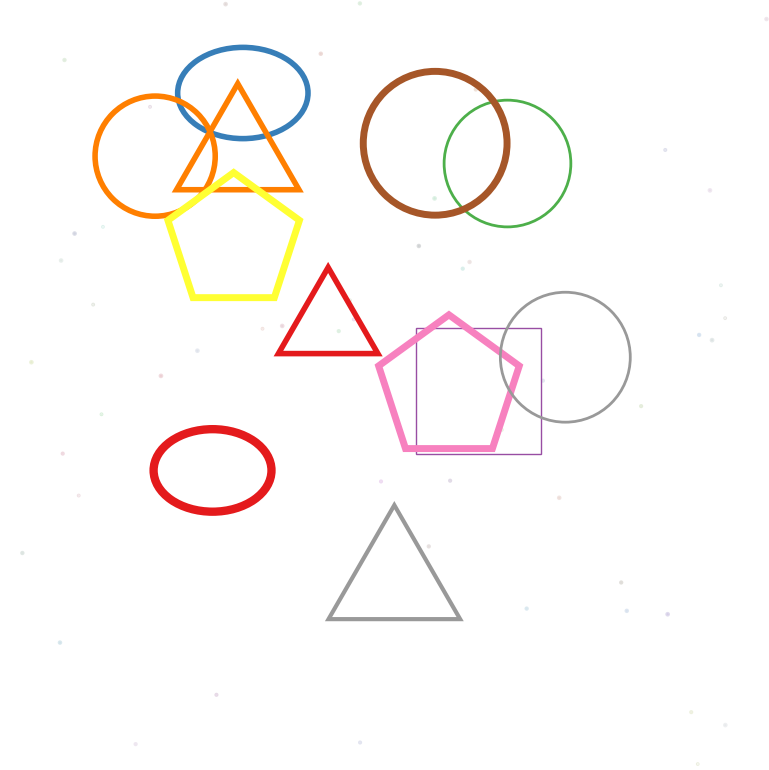[{"shape": "oval", "thickness": 3, "radius": 0.38, "center": [0.276, 0.389]}, {"shape": "triangle", "thickness": 2, "radius": 0.37, "center": [0.426, 0.578]}, {"shape": "oval", "thickness": 2, "radius": 0.42, "center": [0.315, 0.879]}, {"shape": "circle", "thickness": 1, "radius": 0.41, "center": [0.659, 0.788]}, {"shape": "square", "thickness": 0.5, "radius": 0.41, "center": [0.621, 0.492]}, {"shape": "triangle", "thickness": 2, "radius": 0.46, "center": [0.309, 0.8]}, {"shape": "circle", "thickness": 2, "radius": 0.39, "center": [0.201, 0.797]}, {"shape": "pentagon", "thickness": 2.5, "radius": 0.45, "center": [0.303, 0.686]}, {"shape": "circle", "thickness": 2.5, "radius": 0.47, "center": [0.565, 0.814]}, {"shape": "pentagon", "thickness": 2.5, "radius": 0.48, "center": [0.583, 0.495]}, {"shape": "triangle", "thickness": 1.5, "radius": 0.49, "center": [0.512, 0.245]}, {"shape": "circle", "thickness": 1, "radius": 0.42, "center": [0.734, 0.536]}]